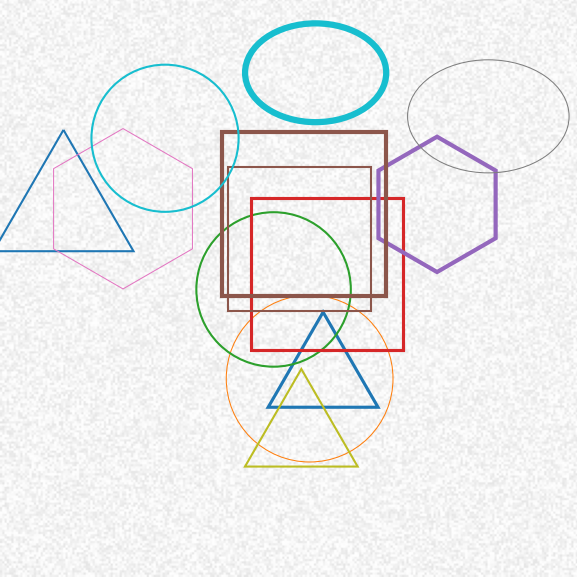[{"shape": "triangle", "thickness": 1.5, "radius": 0.55, "center": [0.559, 0.349]}, {"shape": "triangle", "thickness": 1, "radius": 0.7, "center": [0.11, 0.634]}, {"shape": "circle", "thickness": 0.5, "radius": 0.72, "center": [0.536, 0.344]}, {"shape": "circle", "thickness": 1, "radius": 0.67, "center": [0.474, 0.498]}, {"shape": "square", "thickness": 1.5, "radius": 0.66, "center": [0.566, 0.525]}, {"shape": "hexagon", "thickness": 2, "radius": 0.59, "center": [0.757, 0.645]}, {"shape": "square", "thickness": 1, "radius": 0.62, "center": [0.519, 0.586]}, {"shape": "square", "thickness": 2, "radius": 0.71, "center": [0.526, 0.629]}, {"shape": "hexagon", "thickness": 0.5, "radius": 0.69, "center": [0.213, 0.638]}, {"shape": "oval", "thickness": 0.5, "radius": 0.7, "center": [0.846, 0.798]}, {"shape": "triangle", "thickness": 1, "radius": 0.56, "center": [0.522, 0.248]}, {"shape": "circle", "thickness": 1, "radius": 0.64, "center": [0.286, 0.76]}, {"shape": "oval", "thickness": 3, "radius": 0.61, "center": [0.547, 0.873]}]